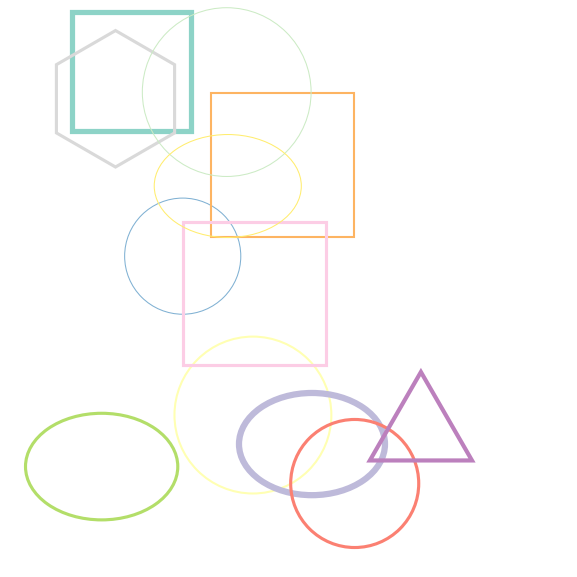[{"shape": "square", "thickness": 2.5, "radius": 0.51, "center": [0.227, 0.875]}, {"shape": "circle", "thickness": 1, "radius": 0.68, "center": [0.438, 0.28]}, {"shape": "oval", "thickness": 3, "radius": 0.63, "center": [0.54, 0.23]}, {"shape": "circle", "thickness": 1.5, "radius": 0.55, "center": [0.614, 0.162]}, {"shape": "circle", "thickness": 0.5, "radius": 0.5, "center": [0.316, 0.556]}, {"shape": "square", "thickness": 1, "radius": 0.62, "center": [0.489, 0.713]}, {"shape": "oval", "thickness": 1.5, "radius": 0.66, "center": [0.176, 0.191]}, {"shape": "square", "thickness": 1.5, "radius": 0.62, "center": [0.441, 0.491]}, {"shape": "hexagon", "thickness": 1.5, "radius": 0.59, "center": [0.2, 0.828]}, {"shape": "triangle", "thickness": 2, "radius": 0.51, "center": [0.729, 0.253]}, {"shape": "circle", "thickness": 0.5, "radius": 0.73, "center": [0.393, 0.84]}, {"shape": "oval", "thickness": 0.5, "radius": 0.64, "center": [0.394, 0.677]}]